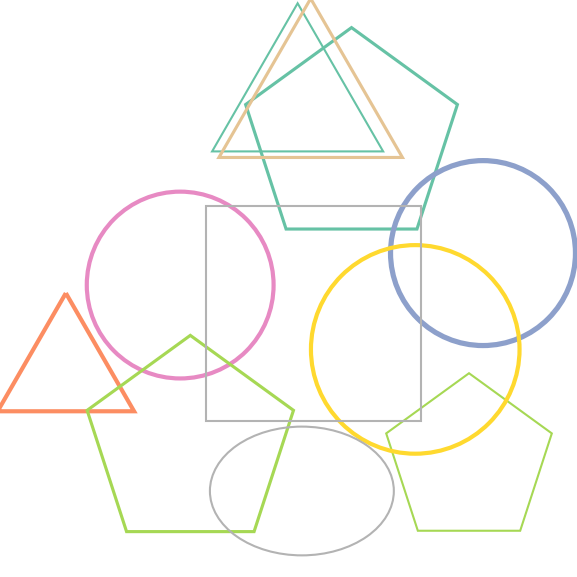[{"shape": "triangle", "thickness": 1, "radius": 0.85, "center": [0.515, 0.822]}, {"shape": "pentagon", "thickness": 1.5, "radius": 0.96, "center": [0.609, 0.759]}, {"shape": "triangle", "thickness": 2, "radius": 0.68, "center": [0.114, 0.355]}, {"shape": "circle", "thickness": 2.5, "radius": 0.8, "center": [0.836, 0.561]}, {"shape": "circle", "thickness": 2, "radius": 0.81, "center": [0.312, 0.506]}, {"shape": "pentagon", "thickness": 1, "radius": 0.75, "center": [0.812, 0.202]}, {"shape": "pentagon", "thickness": 1.5, "radius": 0.94, "center": [0.33, 0.231]}, {"shape": "circle", "thickness": 2, "radius": 0.9, "center": [0.719, 0.394]}, {"shape": "triangle", "thickness": 1.5, "radius": 0.92, "center": [0.538, 0.818]}, {"shape": "square", "thickness": 1, "radius": 0.93, "center": [0.543, 0.456]}, {"shape": "oval", "thickness": 1, "radius": 0.8, "center": [0.523, 0.149]}]